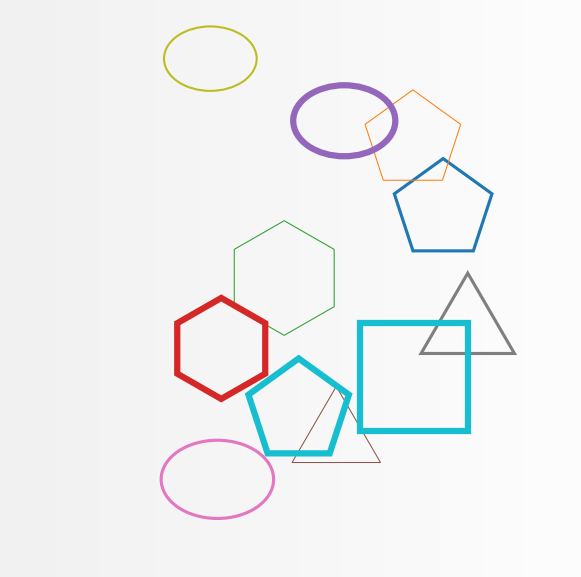[{"shape": "pentagon", "thickness": 1.5, "radius": 0.44, "center": [0.762, 0.636]}, {"shape": "pentagon", "thickness": 0.5, "radius": 0.43, "center": [0.71, 0.757]}, {"shape": "hexagon", "thickness": 0.5, "radius": 0.5, "center": [0.489, 0.518]}, {"shape": "hexagon", "thickness": 3, "radius": 0.44, "center": [0.381, 0.396]}, {"shape": "oval", "thickness": 3, "radius": 0.44, "center": [0.592, 0.79]}, {"shape": "triangle", "thickness": 0.5, "radius": 0.44, "center": [0.579, 0.242]}, {"shape": "oval", "thickness": 1.5, "radius": 0.48, "center": [0.374, 0.169]}, {"shape": "triangle", "thickness": 1.5, "radius": 0.46, "center": [0.805, 0.433]}, {"shape": "oval", "thickness": 1, "radius": 0.4, "center": [0.362, 0.898]}, {"shape": "square", "thickness": 3, "radius": 0.47, "center": [0.713, 0.346]}, {"shape": "pentagon", "thickness": 3, "radius": 0.45, "center": [0.514, 0.288]}]